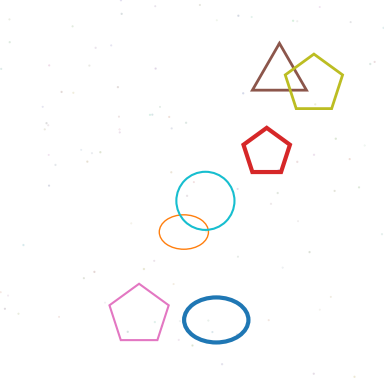[{"shape": "oval", "thickness": 3, "radius": 0.42, "center": [0.562, 0.169]}, {"shape": "oval", "thickness": 1, "radius": 0.32, "center": [0.478, 0.397]}, {"shape": "pentagon", "thickness": 3, "radius": 0.32, "center": [0.693, 0.604]}, {"shape": "triangle", "thickness": 2, "radius": 0.41, "center": [0.726, 0.806]}, {"shape": "pentagon", "thickness": 1.5, "radius": 0.4, "center": [0.361, 0.182]}, {"shape": "pentagon", "thickness": 2, "radius": 0.39, "center": [0.815, 0.781]}, {"shape": "circle", "thickness": 1.5, "radius": 0.38, "center": [0.534, 0.478]}]